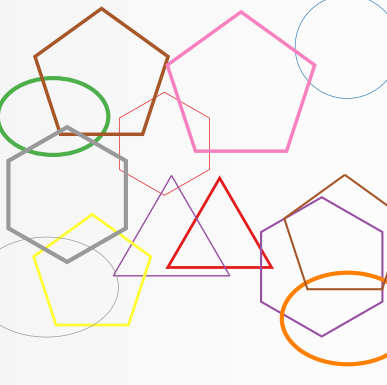[{"shape": "triangle", "thickness": 2, "radius": 0.77, "center": [0.567, 0.383]}, {"shape": "hexagon", "thickness": 0.5, "radius": 0.67, "center": [0.424, 0.627]}, {"shape": "circle", "thickness": 0.5, "radius": 0.67, "center": [0.896, 0.878]}, {"shape": "oval", "thickness": 3, "radius": 0.71, "center": [0.137, 0.697]}, {"shape": "hexagon", "thickness": 1.5, "radius": 0.9, "center": [0.83, 0.307]}, {"shape": "triangle", "thickness": 1, "radius": 0.87, "center": [0.443, 0.37]}, {"shape": "oval", "thickness": 3, "radius": 0.85, "center": [0.897, 0.173]}, {"shape": "pentagon", "thickness": 2, "radius": 0.79, "center": [0.238, 0.284]}, {"shape": "pentagon", "thickness": 2.5, "radius": 0.9, "center": [0.262, 0.797]}, {"shape": "pentagon", "thickness": 1.5, "radius": 0.82, "center": [0.89, 0.382]}, {"shape": "pentagon", "thickness": 2.5, "radius": 1.0, "center": [0.622, 0.769]}, {"shape": "oval", "thickness": 0.5, "radius": 0.93, "center": [0.12, 0.254]}, {"shape": "hexagon", "thickness": 3, "radius": 0.88, "center": [0.173, 0.495]}]